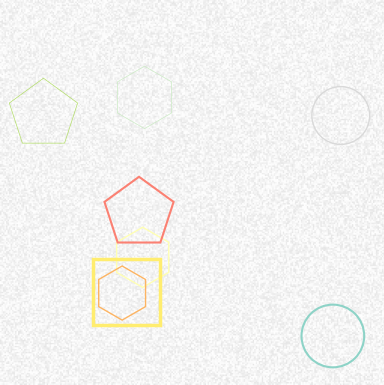[{"shape": "circle", "thickness": 1.5, "radius": 0.41, "center": [0.865, 0.127]}, {"shape": "hexagon", "thickness": 1, "radius": 0.39, "center": [0.371, 0.332]}, {"shape": "pentagon", "thickness": 1.5, "radius": 0.47, "center": [0.361, 0.446]}, {"shape": "hexagon", "thickness": 1, "radius": 0.35, "center": [0.317, 0.239]}, {"shape": "pentagon", "thickness": 0.5, "radius": 0.47, "center": [0.113, 0.704]}, {"shape": "circle", "thickness": 1, "radius": 0.38, "center": [0.885, 0.7]}, {"shape": "hexagon", "thickness": 0.5, "radius": 0.41, "center": [0.375, 0.747]}, {"shape": "square", "thickness": 2.5, "radius": 0.43, "center": [0.328, 0.242]}]